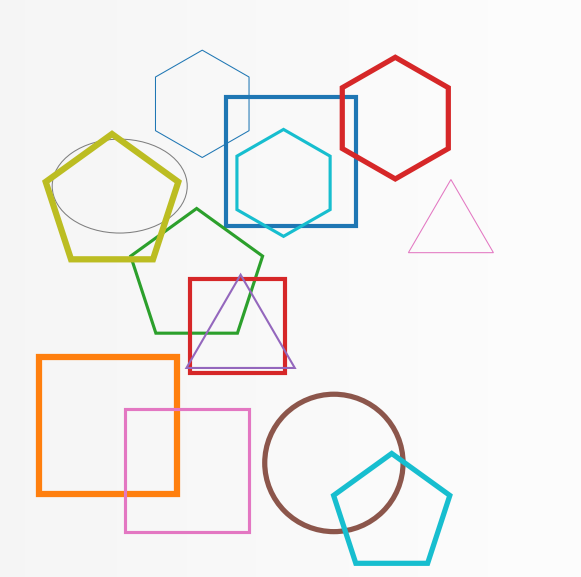[{"shape": "hexagon", "thickness": 0.5, "radius": 0.46, "center": [0.348, 0.819]}, {"shape": "square", "thickness": 2, "radius": 0.56, "center": [0.501, 0.72]}, {"shape": "square", "thickness": 3, "radius": 0.59, "center": [0.186, 0.262]}, {"shape": "pentagon", "thickness": 1.5, "radius": 0.6, "center": [0.338, 0.519]}, {"shape": "hexagon", "thickness": 2.5, "radius": 0.53, "center": [0.68, 0.795]}, {"shape": "square", "thickness": 2, "radius": 0.41, "center": [0.409, 0.435]}, {"shape": "triangle", "thickness": 1, "radius": 0.54, "center": [0.414, 0.416]}, {"shape": "circle", "thickness": 2.5, "radius": 0.59, "center": [0.574, 0.198]}, {"shape": "triangle", "thickness": 0.5, "radius": 0.42, "center": [0.776, 0.604]}, {"shape": "square", "thickness": 1.5, "radius": 0.53, "center": [0.322, 0.184]}, {"shape": "oval", "thickness": 0.5, "radius": 0.58, "center": [0.206, 0.677]}, {"shape": "pentagon", "thickness": 3, "radius": 0.6, "center": [0.193, 0.647]}, {"shape": "pentagon", "thickness": 2.5, "radius": 0.53, "center": [0.674, 0.109]}, {"shape": "hexagon", "thickness": 1.5, "radius": 0.46, "center": [0.488, 0.682]}]